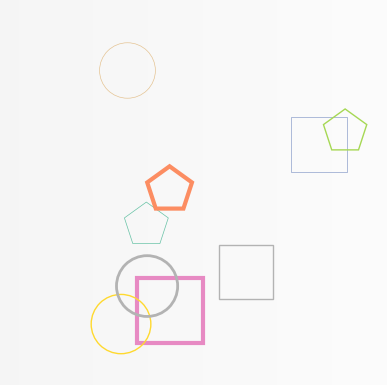[{"shape": "pentagon", "thickness": 0.5, "radius": 0.3, "center": [0.378, 0.416]}, {"shape": "pentagon", "thickness": 3, "radius": 0.3, "center": [0.438, 0.507]}, {"shape": "square", "thickness": 0.5, "radius": 0.36, "center": [0.823, 0.625]}, {"shape": "square", "thickness": 3, "radius": 0.42, "center": [0.438, 0.194]}, {"shape": "pentagon", "thickness": 1, "radius": 0.29, "center": [0.891, 0.658]}, {"shape": "circle", "thickness": 1, "radius": 0.38, "center": [0.312, 0.158]}, {"shape": "circle", "thickness": 0.5, "radius": 0.36, "center": [0.329, 0.817]}, {"shape": "square", "thickness": 1, "radius": 0.35, "center": [0.634, 0.294]}, {"shape": "circle", "thickness": 2, "radius": 0.39, "center": [0.38, 0.257]}]